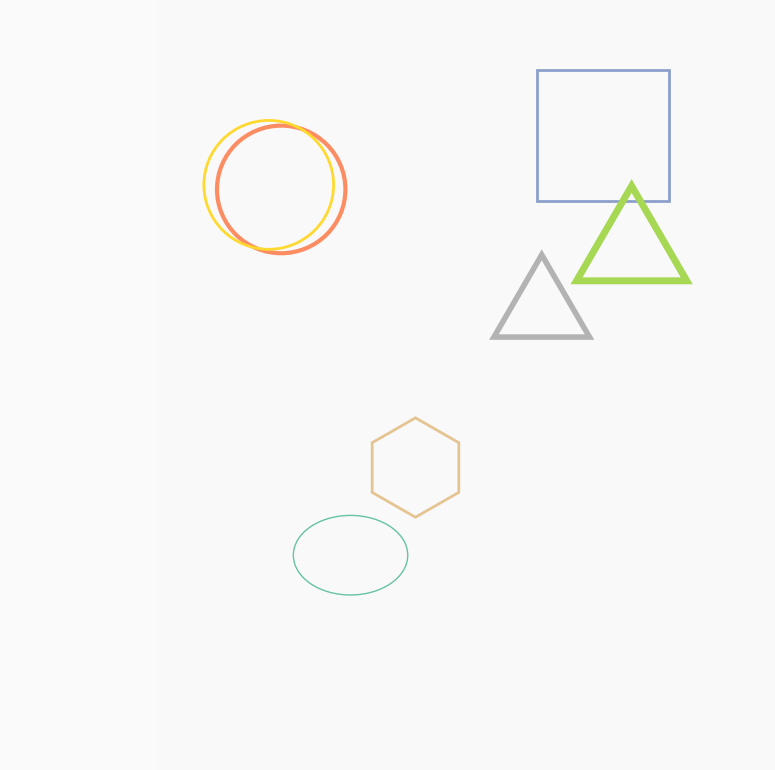[{"shape": "oval", "thickness": 0.5, "radius": 0.37, "center": [0.452, 0.279]}, {"shape": "circle", "thickness": 1.5, "radius": 0.41, "center": [0.363, 0.754]}, {"shape": "square", "thickness": 1, "radius": 0.42, "center": [0.778, 0.824]}, {"shape": "triangle", "thickness": 2.5, "radius": 0.41, "center": [0.815, 0.676]}, {"shape": "circle", "thickness": 1, "radius": 0.42, "center": [0.347, 0.76]}, {"shape": "hexagon", "thickness": 1, "radius": 0.32, "center": [0.536, 0.393]}, {"shape": "triangle", "thickness": 2, "radius": 0.36, "center": [0.699, 0.598]}]